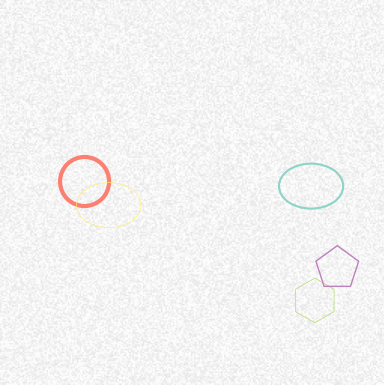[{"shape": "oval", "thickness": 1.5, "radius": 0.42, "center": [0.808, 0.517]}, {"shape": "circle", "thickness": 3, "radius": 0.32, "center": [0.22, 0.529]}, {"shape": "hexagon", "thickness": 0.5, "radius": 0.29, "center": [0.818, 0.22]}, {"shape": "pentagon", "thickness": 1, "radius": 0.29, "center": [0.876, 0.303]}, {"shape": "oval", "thickness": 0.5, "radius": 0.42, "center": [0.282, 0.467]}]